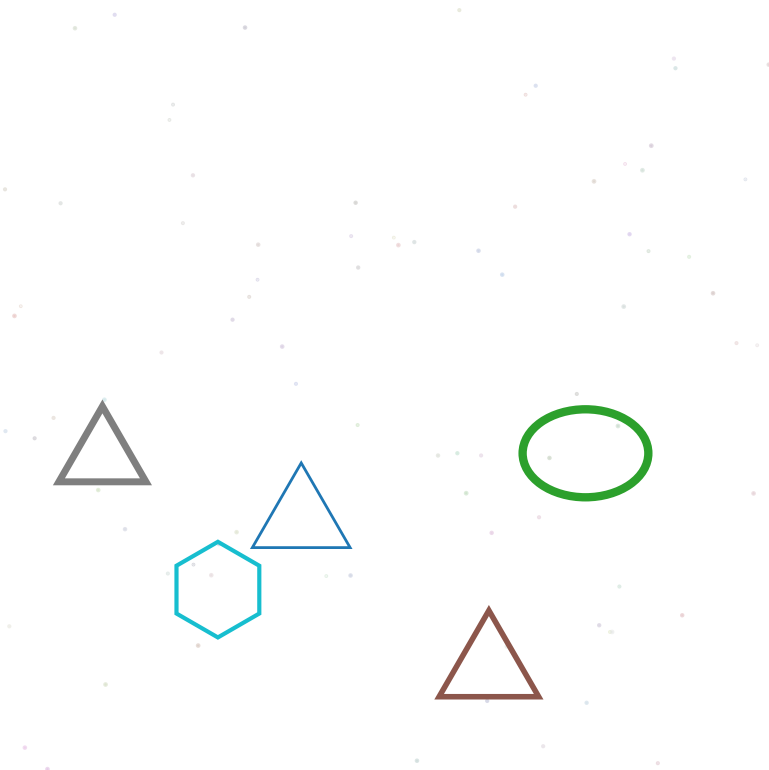[{"shape": "triangle", "thickness": 1, "radius": 0.37, "center": [0.391, 0.325]}, {"shape": "oval", "thickness": 3, "radius": 0.41, "center": [0.76, 0.411]}, {"shape": "triangle", "thickness": 2, "radius": 0.37, "center": [0.635, 0.132]}, {"shape": "triangle", "thickness": 2.5, "radius": 0.33, "center": [0.133, 0.407]}, {"shape": "hexagon", "thickness": 1.5, "radius": 0.31, "center": [0.283, 0.234]}]